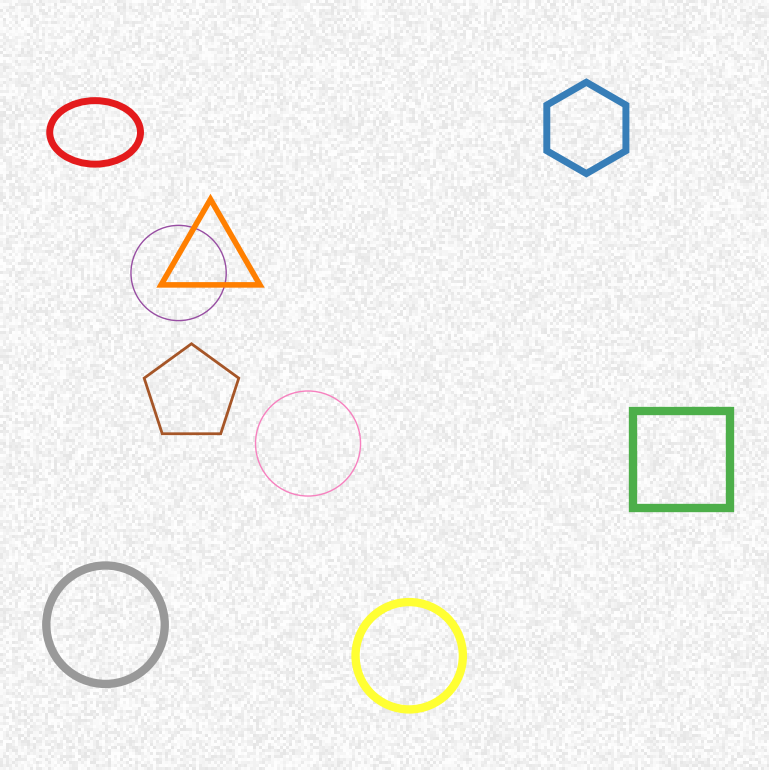[{"shape": "oval", "thickness": 2.5, "radius": 0.29, "center": [0.124, 0.828]}, {"shape": "hexagon", "thickness": 2.5, "radius": 0.3, "center": [0.761, 0.834]}, {"shape": "square", "thickness": 3, "radius": 0.31, "center": [0.885, 0.404]}, {"shape": "circle", "thickness": 0.5, "radius": 0.31, "center": [0.232, 0.645]}, {"shape": "triangle", "thickness": 2, "radius": 0.37, "center": [0.273, 0.667]}, {"shape": "circle", "thickness": 3, "radius": 0.35, "center": [0.531, 0.148]}, {"shape": "pentagon", "thickness": 1, "radius": 0.32, "center": [0.249, 0.489]}, {"shape": "circle", "thickness": 0.5, "radius": 0.34, "center": [0.4, 0.424]}, {"shape": "circle", "thickness": 3, "radius": 0.38, "center": [0.137, 0.189]}]